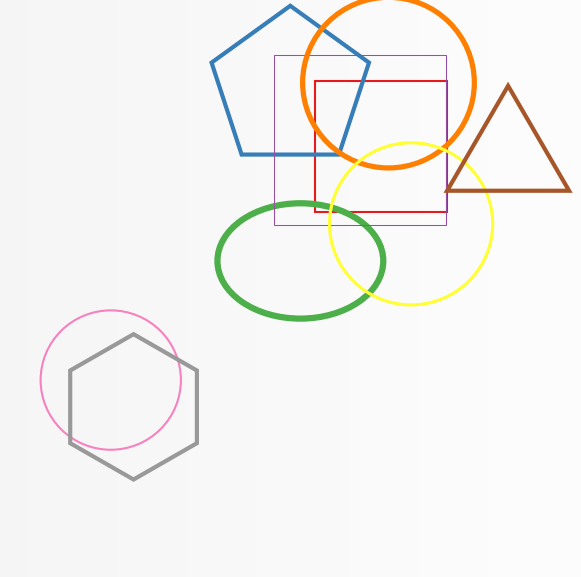[{"shape": "square", "thickness": 1, "radius": 0.57, "center": [0.655, 0.746]}, {"shape": "pentagon", "thickness": 2, "radius": 0.71, "center": [0.499, 0.847]}, {"shape": "oval", "thickness": 3, "radius": 0.71, "center": [0.517, 0.547]}, {"shape": "square", "thickness": 0.5, "radius": 0.74, "center": [0.619, 0.757]}, {"shape": "circle", "thickness": 2.5, "radius": 0.74, "center": [0.668, 0.856]}, {"shape": "circle", "thickness": 1.5, "radius": 0.7, "center": [0.707, 0.612]}, {"shape": "triangle", "thickness": 2, "radius": 0.61, "center": [0.874, 0.729]}, {"shape": "circle", "thickness": 1, "radius": 0.6, "center": [0.191, 0.341]}, {"shape": "hexagon", "thickness": 2, "radius": 0.63, "center": [0.23, 0.295]}]